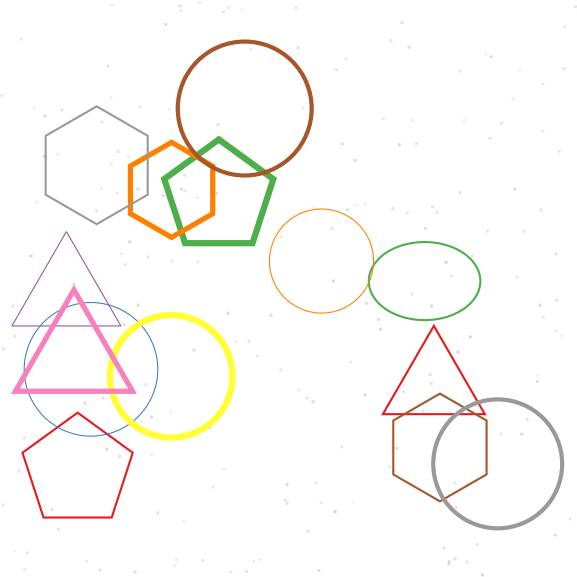[{"shape": "pentagon", "thickness": 1, "radius": 0.5, "center": [0.134, 0.184]}, {"shape": "triangle", "thickness": 1, "radius": 0.51, "center": [0.751, 0.333]}, {"shape": "circle", "thickness": 0.5, "radius": 0.58, "center": [0.158, 0.36]}, {"shape": "oval", "thickness": 1, "radius": 0.48, "center": [0.735, 0.512]}, {"shape": "pentagon", "thickness": 3, "radius": 0.5, "center": [0.379, 0.658]}, {"shape": "triangle", "thickness": 0.5, "radius": 0.54, "center": [0.115, 0.489]}, {"shape": "hexagon", "thickness": 2.5, "radius": 0.41, "center": [0.297, 0.67]}, {"shape": "circle", "thickness": 0.5, "radius": 0.45, "center": [0.557, 0.547]}, {"shape": "circle", "thickness": 3, "radius": 0.53, "center": [0.296, 0.348]}, {"shape": "hexagon", "thickness": 1, "radius": 0.47, "center": [0.762, 0.224]}, {"shape": "circle", "thickness": 2, "radius": 0.58, "center": [0.424, 0.811]}, {"shape": "triangle", "thickness": 2.5, "radius": 0.59, "center": [0.128, 0.38]}, {"shape": "circle", "thickness": 2, "radius": 0.56, "center": [0.862, 0.196]}, {"shape": "hexagon", "thickness": 1, "radius": 0.51, "center": [0.167, 0.713]}]